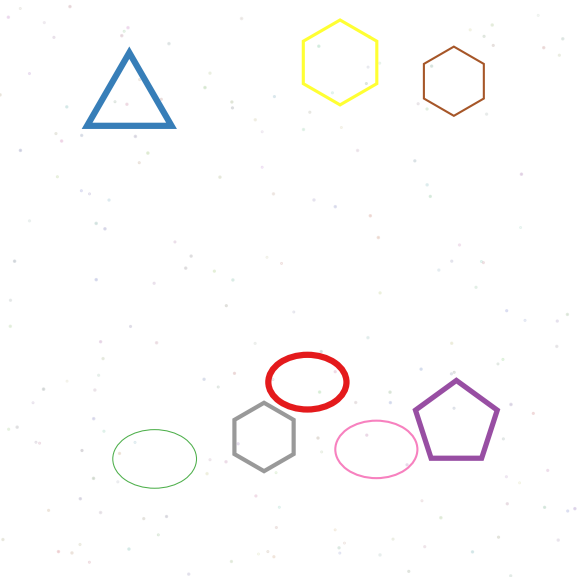[{"shape": "oval", "thickness": 3, "radius": 0.34, "center": [0.532, 0.337]}, {"shape": "triangle", "thickness": 3, "radius": 0.42, "center": [0.224, 0.823]}, {"shape": "oval", "thickness": 0.5, "radius": 0.36, "center": [0.268, 0.204]}, {"shape": "pentagon", "thickness": 2.5, "radius": 0.37, "center": [0.79, 0.266]}, {"shape": "hexagon", "thickness": 1.5, "radius": 0.37, "center": [0.589, 0.891]}, {"shape": "hexagon", "thickness": 1, "radius": 0.3, "center": [0.786, 0.858]}, {"shape": "oval", "thickness": 1, "radius": 0.36, "center": [0.652, 0.221]}, {"shape": "hexagon", "thickness": 2, "radius": 0.3, "center": [0.457, 0.242]}]